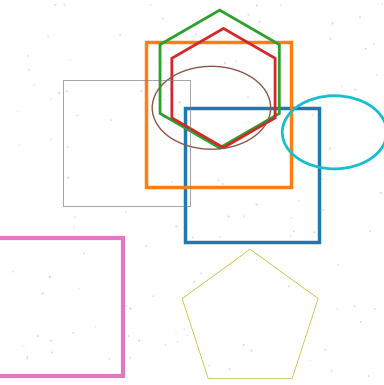[{"shape": "square", "thickness": 2.5, "radius": 0.87, "center": [0.654, 0.545]}, {"shape": "square", "thickness": 2.5, "radius": 0.94, "center": [0.567, 0.703]}, {"shape": "hexagon", "thickness": 2, "radius": 0.89, "center": [0.571, 0.795]}, {"shape": "hexagon", "thickness": 2, "radius": 0.77, "center": [0.58, 0.771]}, {"shape": "oval", "thickness": 1, "radius": 0.77, "center": [0.549, 0.72]}, {"shape": "square", "thickness": 3, "radius": 0.9, "center": [0.139, 0.202]}, {"shape": "square", "thickness": 0.5, "radius": 0.82, "center": [0.328, 0.629]}, {"shape": "pentagon", "thickness": 0.5, "radius": 0.93, "center": [0.65, 0.167]}, {"shape": "oval", "thickness": 2, "radius": 0.68, "center": [0.869, 0.656]}]